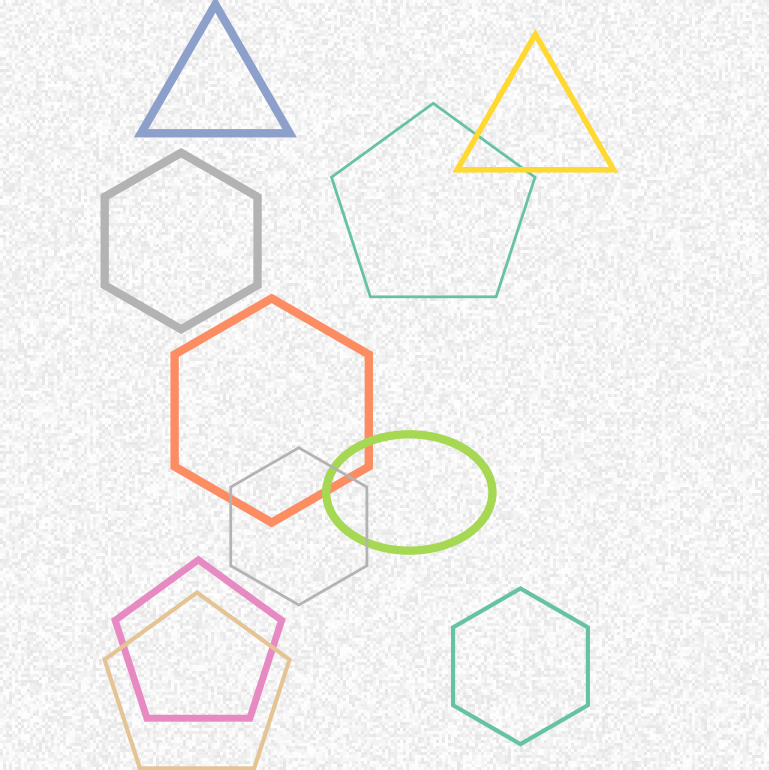[{"shape": "pentagon", "thickness": 1, "radius": 0.69, "center": [0.563, 0.727]}, {"shape": "hexagon", "thickness": 1.5, "radius": 0.51, "center": [0.676, 0.135]}, {"shape": "hexagon", "thickness": 3, "radius": 0.73, "center": [0.353, 0.467]}, {"shape": "triangle", "thickness": 3, "radius": 0.56, "center": [0.28, 0.883]}, {"shape": "pentagon", "thickness": 2.5, "radius": 0.57, "center": [0.258, 0.159]}, {"shape": "oval", "thickness": 3, "radius": 0.54, "center": [0.532, 0.36]}, {"shape": "triangle", "thickness": 2, "radius": 0.59, "center": [0.695, 0.838]}, {"shape": "pentagon", "thickness": 1.5, "radius": 0.63, "center": [0.256, 0.104]}, {"shape": "hexagon", "thickness": 3, "radius": 0.57, "center": [0.235, 0.687]}, {"shape": "hexagon", "thickness": 1, "radius": 0.51, "center": [0.388, 0.316]}]